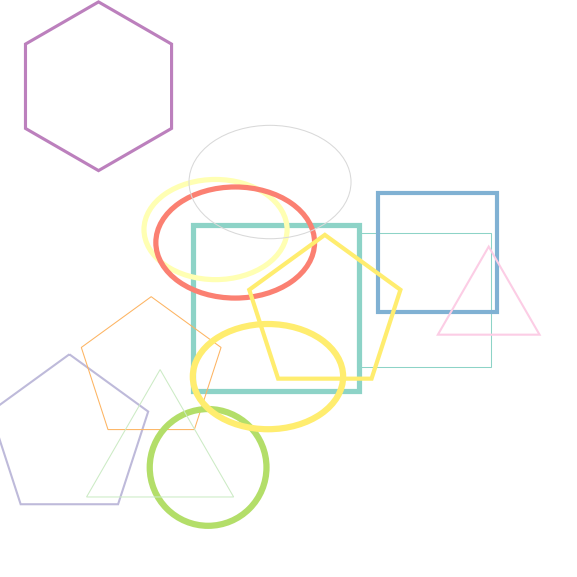[{"shape": "square", "thickness": 2.5, "radius": 0.72, "center": [0.478, 0.466]}, {"shape": "square", "thickness": 0.5, "radius": 0.58, "center": [0.734, 0.48]}, {"shape": "oval", "thickness": 2.5, "radius": 0.62, "center": [0.373, 0.602]}, {"shape": "pentagon", "thickness": 1, "radius": 0.72, "center": [0.12, 0.242]}, {"shape": "oval", "thickness": 2.5, "radius": 0.69, "center": [0.407, 0.579]}, {"shape": "square", "thickness": 2, "radius": 0.52, "center": [0.758, 0.562]}, {"shape": "pentagon", "thickness": 0.5, "radius": 0.64, "center": [0.262, 0.358]}, {"shape": "circle", "thickness": 3, "radius": 0.51, "center": [0.36, 0.19]}, {"shape": "triangle", "thickness": 1, "radius": 0.51, "center": [0.846, 0.47]}, {"shape": "oval", "thickness": 0.5, "radius": 0.7, "center": [0.468, 0.684]}, {"shape": "hexagon", "thickness": 1.5, "radius": 0.73, "center": [0.171, 0.85]}, {"shape": "triangle", "thickness": 0.5, "radius": 0.74, "center": [0.277, 0.212]}, {"shape": "pentagon", "thickness": 2, "radius": 0.69, "center": [0.562, 0.455]}, {"shape": "oval", "thickness": 3, "radius": 0.65, "center": [0.464, 0.347]}]